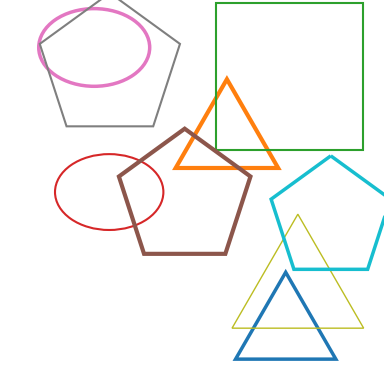[{"shape": "triangle", "thickness": 2.5, "radius": 0.75, "center": [0.742, 0.142]}, {"shape": "triangle", "thickness": 3, "radius": 0.77, "center": [0.589, 0.641]}, {"shape": "square", "thickness": 1.5, "radius": 0.95, "center": [0.752, 0.801]}, {"shape": "oval", "thickness": 1.5, "radius": 0.7, "center": [0.284, 0.501]}, {"shape": "pentagon", "thickness": 3, "radius": 0.9, "center": [0.48, 0.486]}, {"shape": "oval", "thickness": 2.5, "radius": 0.72, "center": [0.245, 0.877]}, {"shape": "pentagon", "thickness": 1.5, "radius": 0.96, "center": [0.285, 0.827]}, {"shape": "triangle", "thickness": 1, "radius": 0.99, "center": [0.774, 0.246]}, {"shape": "pentagon", "thickness": 2.5, "radius": 0.81, "center": [0.859, 0.432]}]